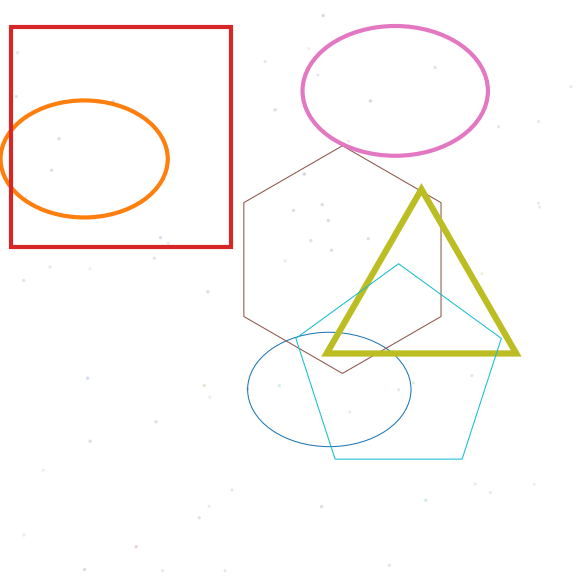[{"shape": "oval", "thickness": 0.5, "radius": 0.71, "center": [0.57, 0.325]}, {"shape": "oval", "thickness": 2, "radius": 0.72, "center": [0.146, 0.724]}, {"shape": "square", "thickness": 2, "radius": 0.95, "center": [0.209, 0.762]}, {"shape": "hexagon", "thickness": 0.5, "radius": 0.99, "center": [0.593, 0.55]}, {"shape": "oval", "thickness": 2, "radius": 0.8, "center": [0.684, 0.842]}, {"shape": "triangle", "thickness": 3, "radius": 0.95, "center": [0.73, 0.482]}, {"shape": "pentagon", "thickness": 0.5, "radius": 0.94, "center": [0.69, 0.355]}]